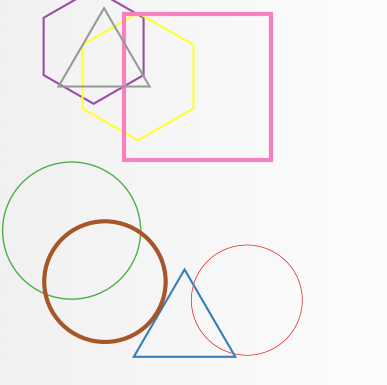[{"shape": "circle", "thickness": 0.5, "radius": 0.72, "center": [0.637, 0.22]}, {"shape": "triangle", "thickness": 1.5, "radius": 0.76, "center": [0.476, 0.149]}, {"shape": "circle", "thickness": 1, "radius": 0.89, "center": [0.185, 0.401]}, {"shape": "hexagon", "thickness": 1.5, "radius": 0.74, "center": [0.242, 0.879]}, {"shape": "hexagon", "thickness": 1.5, "radius": 0.83, "center": [0.356, 0.801]}, {"shape": "circle", "thickness": 3, "radius": 0.78, "center": [0.271, 0.268]}, {"shape": "square", "thickness": 3, "radius": 0.94, "center": [0.51, 0.774]}, {"shape": "triangle", "thickness": 1.5, "radius": 0.68, "center": [0.268, 0.843]}]